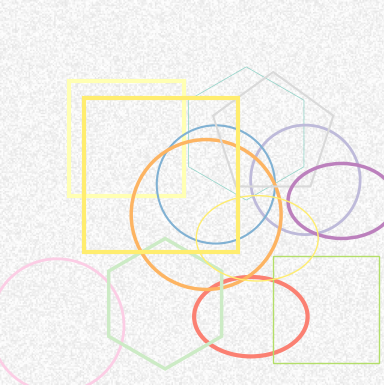[{"shape": "hexagon", "thickness": 0.5, "radius": 0.86, "center": [0.64, 0.653]}, {"shape": "square", "thickness": 3, "radius": 0.75, "center": [0.329, 0.642]}, {"shape": "circle", "thickness": 2, "radius": 0.71, "center": [0.793, 0.533]}, {"shape": "oval", "thickness": 3, "radius": 0.74, "center": [0.652, 0.177]}, {"shape": "circle", "thickness": 1.5, "radius": 0.77, "center": [0.561, 0.521]}, {"shape": "circle", "thickness": 2.5, "radius": 0.97, "center": [0.535, 0.443]}, {"shape": "square", "thickness": 1, "radius": 0.69, "center": [0.847, 0.196]}, {"shape": "circle", "thickness": 2, "radius": 0.87, "center": [0.148, 0.154]}, {"shape": "pentagon", "thickness": 1.5, "radius": 0.82, "center": [0.71, 0.649]}, {"shape": "oval", "thickness": 2.5, "radius": 0.7, "center": [0.887, 0.478]}, {"shape": "hexagon", "thickness": 2.5, "radius": 0.85, "center": [0.429, 0.211]}, {"shape": "square", "thickness": 3, "radius": 1.0, "center": [0.418, 0.546]}, {"shape": "oval", "thickness": 1, "radius": 0.79, "center": [0.668, 0.381]}]